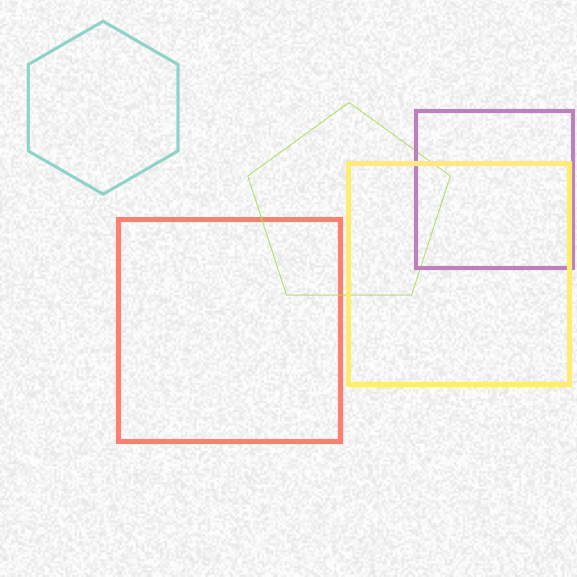[{"shape": "hexagon", "thickness": 1.5, "radius": 0.75, "center": [0.179, 0.813]}, {"shape": "square", "thickness": 2.5, "radius": 0.96, "center": [0.396, 0.428]}, {"shape": "pentagon", "thickness": 0.5, "radius": 0.92, "center": [0.604, 0.637]}, {"shape": "square", "thickness": 2, "radius": 0.68, "center": [0.856, 0.67]}, {"shape": "square", "thickness": 2.5, "radius": 0.96, "center": [0.794, 0.525]}]